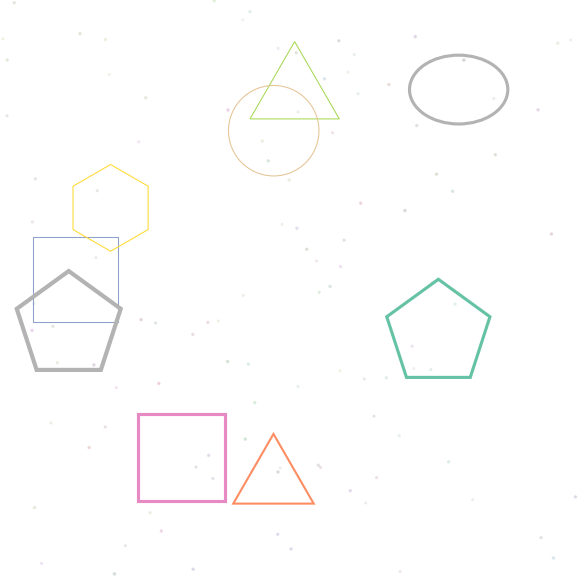[{"shape": "pentagon", "thickness": 1.5, "radius": 0.47, "center": [0.759, 0.422]}, {"shape": "triangle", "thickness": 1, "radius": 0.4, "center": [0.474, 0.167]}, {"shape": "square", "thickness": 0.5, "radius": 0.37, "center": [0.131, 0.516]}, {"shape": "square", "thickness": 1.5, "radius": 0.38, "center": [0.314, 0.207]}, {"shape": "triangle", "thickness": 0.5, "radius": 0.45, "center": [0.51, 0.838]}, {"shape": "hexagon", "thickness": 0.5, "radius": 0.38, "center": [0.191, 0.639]}, {"shape": "circle", "thickness": 0.5, "radius": 0.39, "center": [0.474, 0.773]}, {"shape": "oval", "thickness": 1.5, "radius": 0.43, "center": [0.794, 0.844]}, {"shape": "pentagon", "thickness": 2, "radius": 0.47, "center": [0.119, 0.435]}]